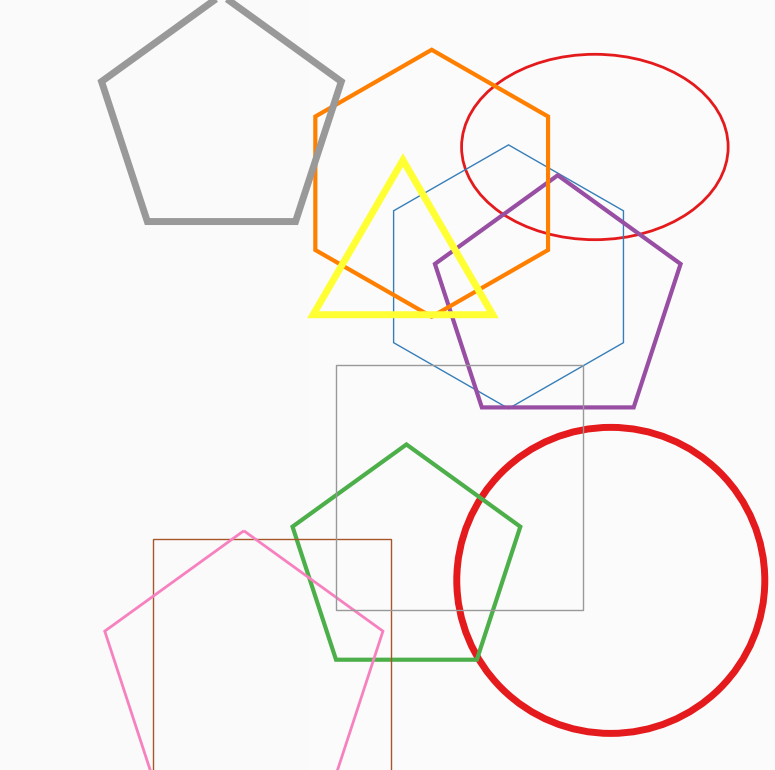[{"shape": "circle", "thickness": 2.5, "radius": 0.99, "center": [0.788, 0.246]}, {"shape": "oval", "thickness": 1, "radius": 0.86, "center": [0.768, 0.809]}, {"shape": "hexagon", "thickness": 0.5, "radius": 0.86, "center": [0.656, 0.641]}, {"shape": "pentagon", "thickness": 1.5, "radius": 0.77, "center": [0.524, 0.268]}, {"shape": "pentagon", "thickness": 1.5, "radius": 0.83, "center": [0.72, 0.606]}, {"shape": "hexagon", "thickness": 1.5, "radius": 0.87, "center": [0.557, 0.762]}, {"shape": "triangle", "thickness": 2.5, "radius": 0.67, "center": [0.52, 0.658]}, {"shape": "square", "thickness": 0.5, "radius": 0.77, "center": [0.351, 0.146]}, {"shape": "pentagon", "thickness": 1, "radius": 0.94, "center": [0.315, 0.122]}, {"shape": "pentagon", "thickness": 2.5, "radius": 0.81, "center": [0.286, 0.844]}, {"shape": "square", "thickness": 0.5, "radius": 0.8, "center": [0.593, 0.367]}]